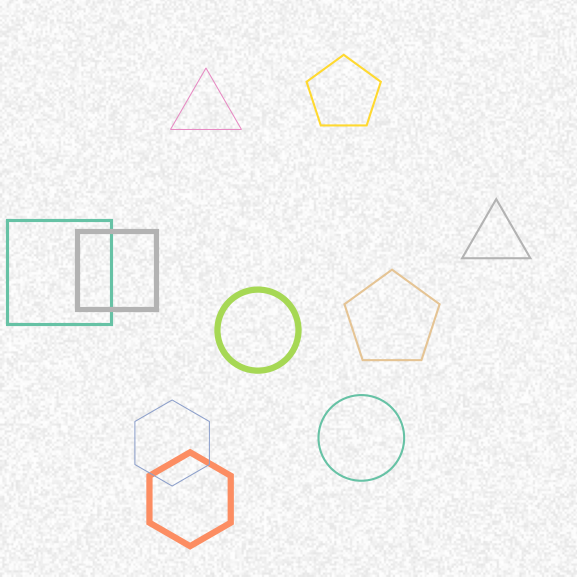[{"shape": "square", "thickness": 1.5, "radius": 0.45, "center": [0.102, 0.528]}, {"shape": "circle", "thickness": 1, "radius": 0.37, "center": [0.626, 0.241]}, {"shape": "hexagon", "thickness": 3, "radius": 0.41, "center": [0.329, 0.135]}, {"shape": "hexagon", "thickness": 0.5, "radius": 0.37, "center": [0.298, 0.232]}, {"shape": "triangle", "thickness": 0.5, "radius": 0.35, "center": [0.357, 0.81]}, {"shape": "circle", "thickness": 3, "radius": 0.35, "center": [0.447, 0.427]}, {"shape": "pentagon", "thickness": 1, "radius": 0.34, "center": [0.595, 0.837]}, {"shape": "pentagon", "thickness": 1, "radius": 0.43, "center": [0.679, 0.446]}, {"shape": "square", "thickness": 2.5, "radius": 0.34, "center": [0.202, 0.532]}, {"shape": "triangle", "thickness": 1, "radius": 0.34, "center": [0.859, 0.586]}]